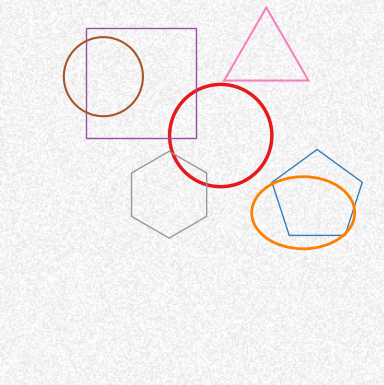[{"shape": "circle", "thickness": 2.5, "radius": 0.66, "center": [0.573, 0.648]}, {"shape": "pentagon", "thickness": 1, "radius": 0.62, "center": [0.824, 0.488]}, {"shape": "square", "thickness": 1, "radius": 0.71, "center": [0.367, 0.785]}, {"shape": "oval", "thickness": 2, "radius": 0.67, "center": [0.788, 0.447]}, {"shape": "circle", "thickness": 1.5, "radius": 0.51, "center": [0.269, 0.801]}, {"shape": "triangle", "thickness": 1.5, "radius": 0.63, "center": [0.692, 0.854]}, {"shape": "hexagon", "thickness": 1, "radius": 0.56, "center": [0.439, 0.494]}]